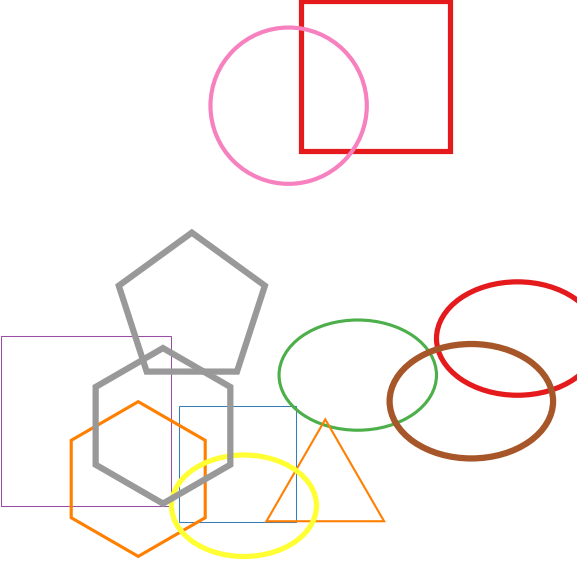[{"shape": "square", "thickness": 2.5, "radius": 0.65, "center": [0.65, 0.868]}, {"shape": "oval", "thickness": 2.5, "radius": 0.7, "center": [0.896, 0.413]}, {"shape": "square", "thickness": 0.5, "radius": 0.5, "center": [0.411, 0.196]}, {"shape": "oval", "thickness": 1.5, "radius": 0.68, "center": [0.62, 0.35]}, {"shape": "square", "thickness": 0.5, "radius": 0.74, "center": [0.149, 0.27]}, {"shape": "triangle", "thickness": 1, "radius": 0.59, "center": [0.563, 0.155]}, {"shape": "hexagon", "thickness": 1.5, "radius": 0.67, "center": [0.239, 0.17]}, {"shape": "oval", "thickness": 2.5, "radius": 0.63, "center": [0.422, 0.123]}, {"shape": "oval", "thickness": 3, "radius": 0.71, "center": [0.816, 0.304]}, {"shape": "circle", "thickness": 2, "radius": 0.68, "center": [0.5, 0.816]}, {"shape": "pentagon", "thickness": 3, "radius": 0.67, "center": [0.332, 0.463]}, {"shape": "hexagon", "thickness": 3, "radius": 0.67, "center": [0.282, 0.262]}]